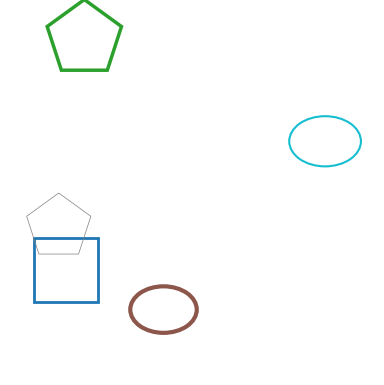[{"shape": "square", "thickness": 2, "radius": 0.41, "center": [0.171, 0.298]}, {"shape": "pentagon", "thickness": 2.5, "radius": 0.51, "center": [0.219, 0.9]}, {"shape": "oval", "thickness": 3, "radius": 0.43, "center": [0.425, 0.196]}, {"shape": "pentagon", "thickness": 0.5, "radius": 0.44, "center": [0.153, 0.411]}, {"shape": "oval", "thickness": 1.5, "radius": 0.47, "center": [0.844, 0.633]}]